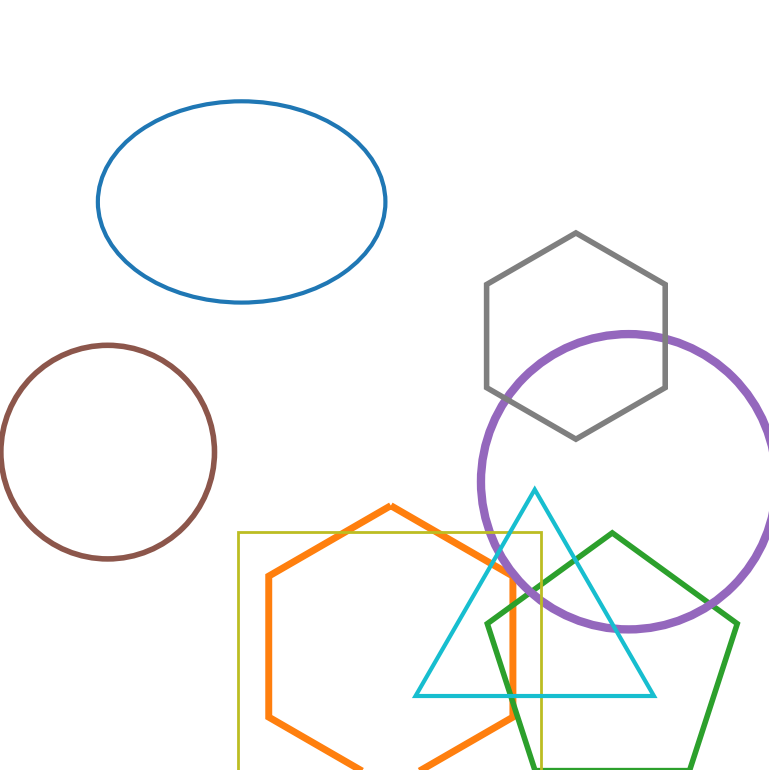[{"shape": "oval", "thickness": 1.5, "radius": 0.93, "center": [0.314, 0.738]}, {"shape": "hexagon", "thickness": 2.5, "radius": 0.92, "center": [0.508, 0.16]}, {"shape": "pentagon", "thickness": 2, "radius": 0.85, "center": [0.795, 0.137]}, {"shape": "circle", "thickness": 3, "radius": 0.96, "center": [0.816, 0.374]}, {"shape": "circle", "thickness": 2, "radius": 0.69, "center": [0.14, 0.413]}, {"shape": "hexagon", "thickness": 2, "radius": 0.67, "center": [0.748, 0.564]}, {"shape": "square", "thickness": 1, "radius": 0.98, "center": [0.506, 0.112]}, {"shape": "triangle", "thickness": 1.5, "radius": 0.89, "center": [0.694, 0.185]}]